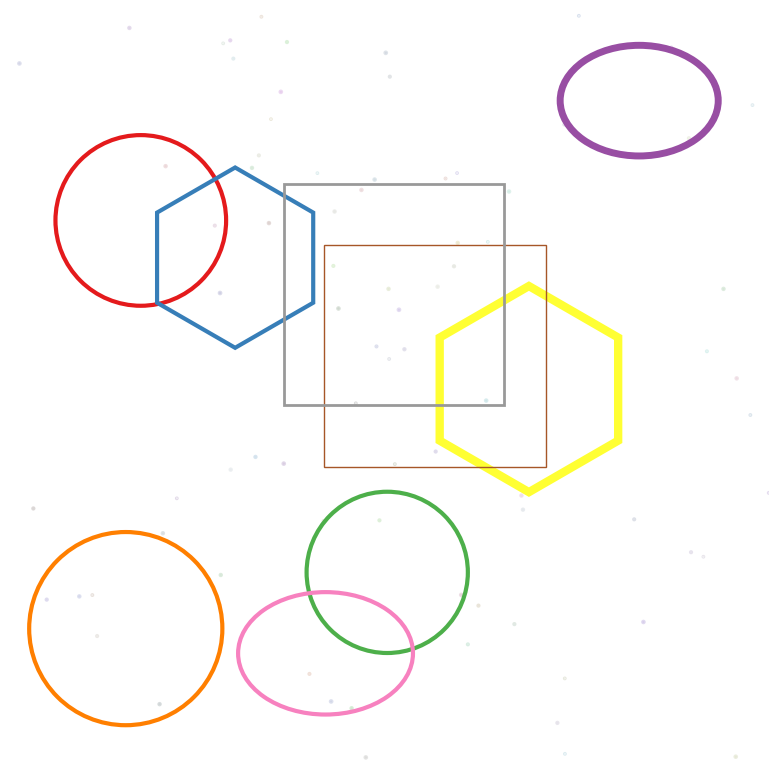[{"shape": "circle", "thickness": 1.5, "radius": 0.55, "center": [0.183, 0.714]}, {"shape": "hexagon", "thickness": 1.5, "radius": 0.59, "center": [0.305, 0.665]}, {"shape": "circle", "thickness": 1.5, "radius": 0.52, "center": [0.503, 0.257]}, {"shape": "oval", "thickness": 2.5, "radius": 0.51, "center": [0.83, 0.869]}, {"shape": "circle", "thickness": 1.5, "radius": 0.63, "center": [0.163, 0.184]}, {"shape": "hexagon", "thickness": 3, "radius": 0.67, "center": [0.687, 0.495]}, {"shape": "square", "thickness": 0.5, "radius": 0.72, "center": [0.565, 0.538]}, {"shape": "oval", "thickness": 1.5, "radius": 0.57, "center": [0.423, 0.152]}, {"shape": "square", "thickness": 1, "radius": 0.72, "center": [0.512, 0.617]}]